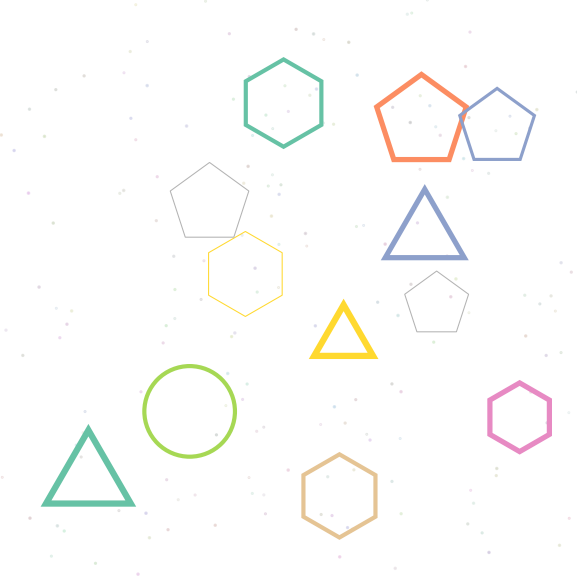[{"shape": "triangle", "thickness": 3, "radius": 0.42, "center": [0.153, 0.17]}, {"shape": "hexagon", "thickness": 2, "radius": 0.38, "center": [0.491, 0.821]}, {"shape": "pentagon", "thickness": 2.5, "radius": 0.41, "center": [0.73, 0.789]}, {"shape": "triangle", "thickness": 2.5, "radius": 0.39, "center": [0.735, 0.592]}, {"shape": "pentagon", "thickness": 1.5, "radius": 0.34, "center": [0.861, 0.778]}, {"shape": "hexagon", "thickness": 2.5, "radius": 0.3, "center": [0.9, 0.277]}, {"shape": "circle", "thickness": 2, "radius": 0.39, "center": [0.328, 0.287]}, {"shape": "hexagon", "thickness": 0.5, "radius": 0.37, "center": [0.425, 0.525]}, {"shape": "triangle", "thickness": 3, "radius": 0.29, "center": [0.595, 0.412]}, {"shape": "hexagon", "thickness": 2, "radius": 0.36, "center": [0.588, 0.14]}, {"shape": "pentagon", "thickness": 0.5, "radius": 0.36, "center": [0.363, 0.646]}, {"shape": "pentagon", "thickness": 0.5, "radius": 0.29, "center": [0.756, 0.472]}]